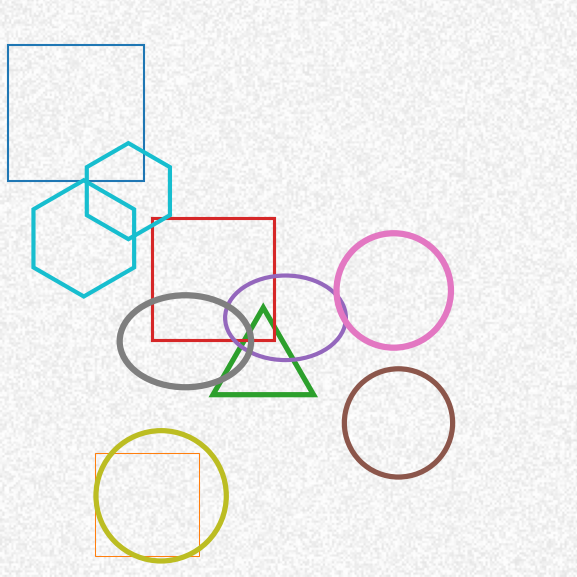[{"shape": "square", "thickness": 1, "radius": 0.59, "center": [0.131, 0.804]}, {"shape": "square", "thickness": 0.5, "radius": 0.45, "center": [0.255, 0.125]}, {"shape": "triangle", "thickness": 2.5, "radius": 0.5, "center": [0.456, 0.366]}, {"shape": "square", "thickness": 1.5, "radius": 0.53, "center": [0.369, 0.515]}, {"shape": "oval", "thickness": 2, "radius": 0.52, "center": [0.494, 0.449]}, {"shape": "circle", "thickness": 2.5, "radius": 0.47, "center": [0.69, 0.267]}, {"shape": "circle", "thickness": 3, "radius": 0.5, "center": [0.682, 0.496]}, {"shape": "oval", "thickness": 3, "radius": 0.57, "center": [0.321, 0.408]}, {"shape": "circle", "thickness": 2.5, "radius": 0.56, "center": [0.279, 0.141]}, {"shape": "hexagon", "thickness": 2, "radius": 0.5, "center": [0.145, 0.586]}, {"shape": "hexagon", "thickness": 2, "radius": 0.42, "center": [0.222, 0.668]}]